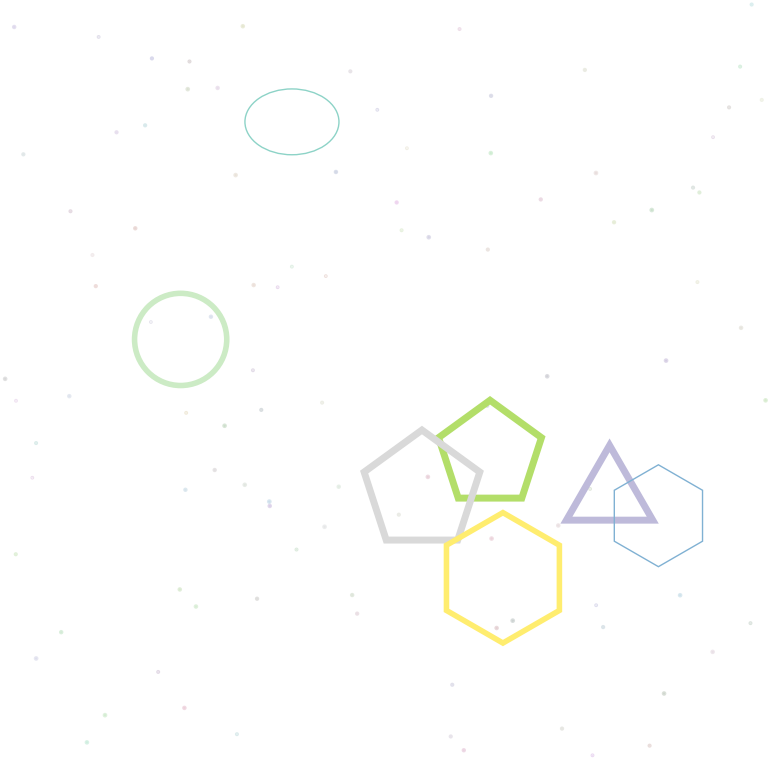[{"shape": "oval", "thickness": 0.5, "radius": 0.31, "center": [0.379, 0.842]}, {"shape": "triangle", "thickness": 2.5, "radius": 0.32, "center": [0.792, 0.357]}, {"shape": "hexagon", "thickness": 0.5, "radius": 0.33, "center": [0.855, 0.33]}, {"shape": "pentagon", "thickness": 2.5, "radius": 0.35, "center": [0.636, 0.41]}, {"shape": "pentagon", "thickness": 2.5, "radius": 0.39, "center": [0.548, 0.363]}, {"shape": "circle", "thickness": 2, "radius": 0.3, "center": [0.235, 0.559]}, {"shape": "hexagon", "thickness": 2, "radius": 0.42, "center": [0.653, 0.25]}]